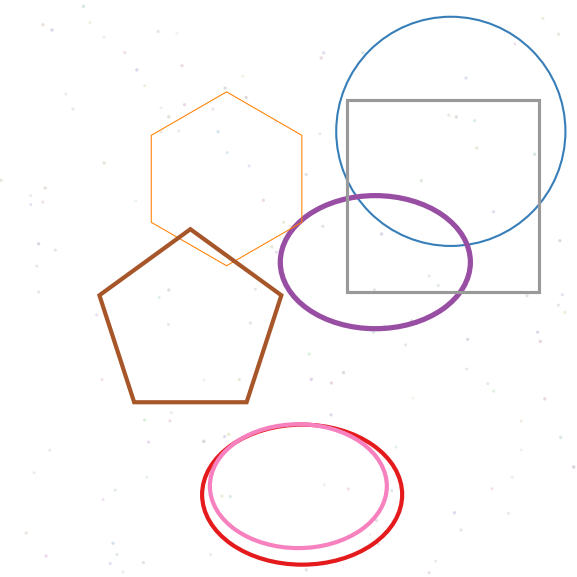[{"shape": "oval", "thickness": 2, "radius": 0.87, "center": [0.523, 0.143]}, {"shape": "circle", "thickness": 1, "radius": 0.99, "center": [0.781, 0.772]}, {"shape": "oval", "thickness": 2.5, "radius": 0.82, "center": [0.65, 0.545]}, {"shape": "hexagon", "thickness": 0.5, "radius": 0.75, "center": [0.392, 0.689]}, {"shape": "pentagon", "thickness": 2, "radius": 0.83, "center": [0.33, 0.437]}, {"shape": "oval", "thickness": 2, "radius": 0.77, "center": [0.517, 0.157]}, {"shape": "square", "thickness": 1.5, "radius": 0.83, "center": [0.767, 0.66]}]